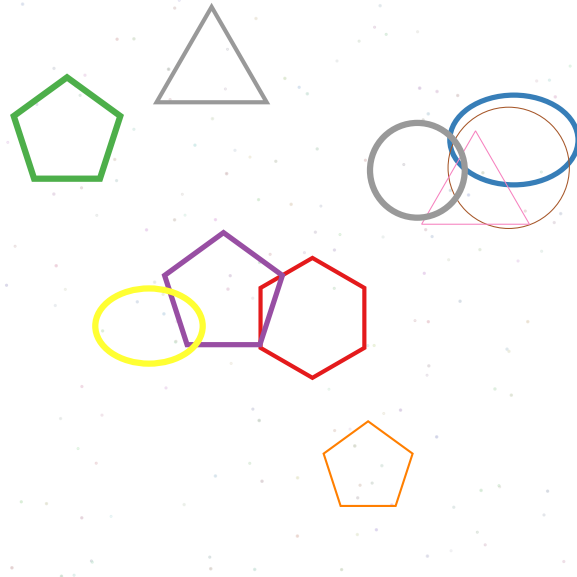[{"shape": "hexagon", "thickness": 2, "radius": 0.52, "center": [0.541, 0.449]}, {"shape": "oval", "thickness": 2.5, "radius": 0.55, "center": [0.89, 0.757]}, {"shape": "pentagon", "thickness": 3, "radius": 0.48, "center": [0.116, 0.768]}, {"shape": "pentagon", "thickness": 2.5, "radius": 0.54, "center": [0.387, 0.489]}, {"shape": "pentagon", "thickness": 1, "radius": 0.41, "center": [0.637, 0.189]}, {"shape": "oval", "thickness": 3, "radius": 0.46, "center": [0.258, 0.435]}, {"shape": "circle", "thickness": 0.5, "radius": 0.53, "center": [0.881, 0.708]}, {"shape": "triangle", "thickness": 0.5, "radius": 0.54, "center": [0.823, 0.665]}, {"shape": "triangle", "thickness": 2, "radius": 0.55, "center": [0.366, 0.877]}, {"shape": "circle", "thickness": 3, "radius": 0.41, "center": [0.723, 0.704]}]